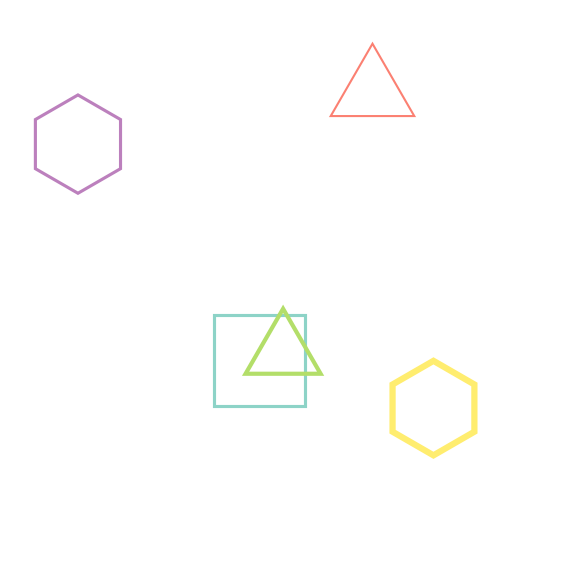[{"shape": "square", "thickness": 1.5, "radius": 0.39, "center": [0.449, 0.374]}, {"shape": "triangle", "thickness": 1, "radius": 0.42, "center": [0.645, 0.84]}, {"shape": "triangle", "thickness": 2, "radius": 0.38, "center": [0.49, 0.389]}, {"shape": "hexagon", "thickness": 1.5, "radius": 0.43, "center": [0.135, 0.75]}, {"shape": "hexagon", "thickness": 3, "radius": 0.41, "center": [0.751, 0.292]}]